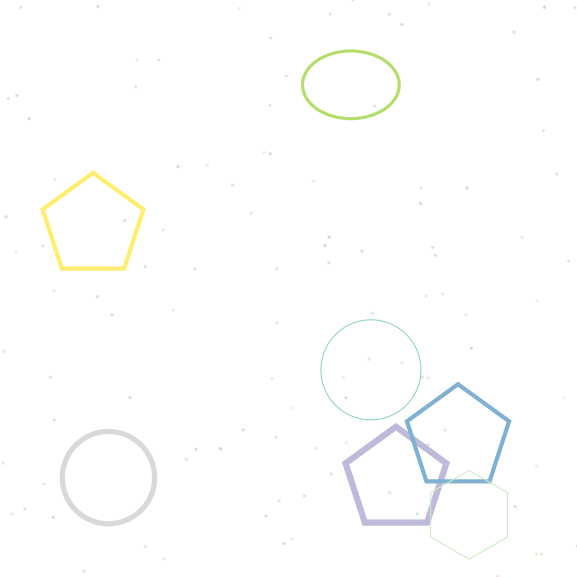[{"shape": "circle", "thickness": 0.5, "radius": 0.43, "center": [0.642, 0.359]}, {"shape": "pentagon", "thickness": 3, "radius": 0.46, "center": [0.686, 0.168]}, {"shape": "pentagon", "thickness": 2, "radius": 0.46, "center": [0.793, 0.241]}, {"shape": "oval", "thickness": 1.5, "radius": 0.42, "center": [0.608, 0.852]}, {"shape": "circle", "thickness": 2.5, "radius": 0.4, "center": [0.188, 0.172]}, {"shape": "hexagon", "thickness": 0.5, "radius": 0.38, "center": [0.812, 0.108]}, {"shape": "pentagon", "thickness": 2, "radius": 0.46, "center": [0.161, 0.608]}]